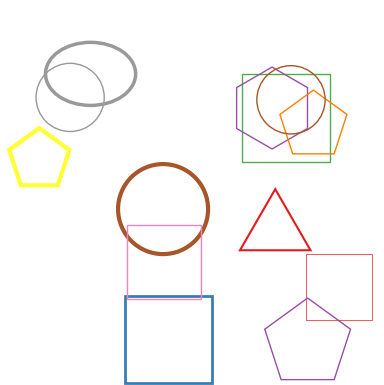[{"shape": "triangle", "thickness": 1.5, "radius": 0.53, "center": [0.715, 0.403]}, {"shape": "square", "thickness": 0.5, "radius": 0.43, "center": [0.879, 0.256]}, {"shape": "square", "thickness": 2, "radius": 0.57, "center": [0.438, 0.119]}, {"shape": "square", "thickness": 1, "radius": 0.58, "center": [0.743, 0.693]}, {"shape": "pentagon", "thickness": 1, "radius": 0.59, "center": [0.799, 0.109]}, {"shape": "hexagon", "thickness": 1, "radius": 0.53, "center": [0.707, 0.719]}, {"shape": "pentagon", "thickness": 1, "radius": 0.46, "center": [0.814, 0.674]}, {"shape": "pentagon", "thickness": 3, "radius": 0.41, "center": [0.102, 0.585]}, {"shape": "circle", "thickness": 1, "radius": 0.44, "center": [0.756, 0.741]}, {"shape": "circle", "thickness": 3, "radius": 0.58, "center": [0.424, 0.457]}, {"shape": "square", "thickness": 1, "radius": 0.48, "center": [0.426, 0.32]}, {"shape": "oval", "thickness": 2.5, "radius": 0.59, "center": [0.235, 0.808]}, {"shape": "circle", "thickness": 1, "radius": 0.44, "center": [0.182, 0.747]}]